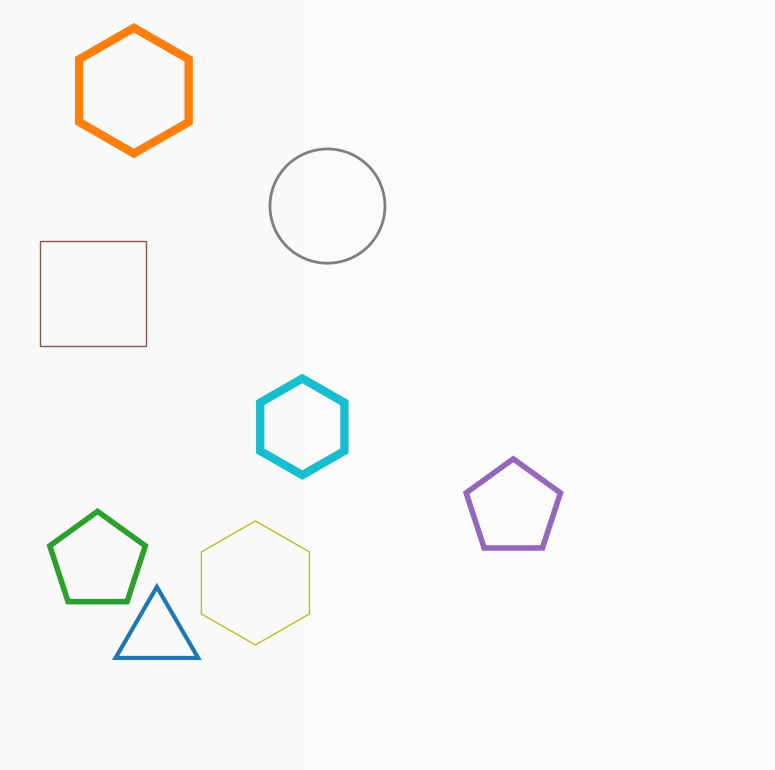[{"shape": "triangle", "thickness": 1.5, "radius": 0.31, "center": [0.202, 0.176]}, {"shape": "hexagon", "thickness": 3, "radius": 0.41, "center": [0.173, 0.882]}, {"shape": "pentagon", "thickness": 2, "radius": 0.32, "center": [0.126, 0.271]}, {"shape": "pentagon", "thickness": 2, "radius": 0.32, "center": [0.662, 0.34]}, {"shape": "square", "thickness": 0.5, "radius": 0.34, "center": [0.12, 0.618]}, {"shape": "circle", "thickness": 1, "radius": 0.37, "center": [0.423, 0.732]}, {"shape": "hexagon", "thickness": 0.5, "radius": 0.4, "center": [0.33, 0.243]}, {"shape": "hexagon", "thickness": 3, "radius": 0.31, "center": [0.39, 0.446]}]